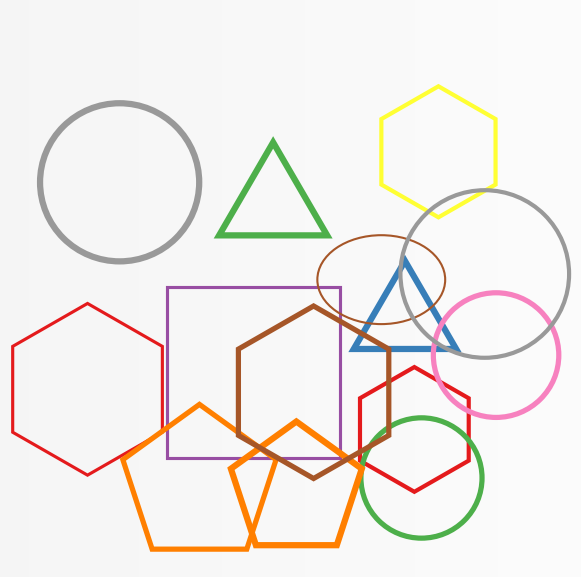[{"shape": "hexagon", "thickness": 1.5, "radius": 0.74, "center": [0.151, 0.325]}, {"shape": "hexagon", "thickness": 2, "radius": 0.54, "center": [0.713, 0.256]}, {"shape": "triangle", "thickness": 3, "radius": 0.51, "center": [0.697, 0.446]}, {"shape": "triangle", "thickness": 3, "radius": 0.54, "center": [0.47, 0.645]}, {"shape": "circle", "thickness": 2.5, "radius": 0.52, "center": [0.725, 0.171]}, {"shape": "square", "thickness": 1.5, "radius": 0.74, "center": [0.436, 0.354]}, {"shape": "pentagon", "thickness": 2.5, "radius": 0.69, "center": [0.343, 0.16]}, {"shape": "pentagon", "thickness": 3, "radius": 0.59, "center": [0.51, 0.151]}, {"shape": "hexagon", "thickness": 2, "radius": 0.57, "center": [0.754, 0.736]}, {"shape": "hexagon", "thickness": 2.5, "radius": 0.75, "center": [0.54, 0.32]}, {"shape": "oval", "thickness": 1, "radius": 0.55, "center": [0.656, 0.515]}, {"shape": "circle", "thickness": 2.5, "radius": 0.54, "center": [0.853, 0.384]}, {"shape": "circle", "thickness": 2, "radius": 0.73, "center": [0.834, 0.525]}, {"shape": "circle", "thickness": 3, "radius": 0.68, "center": [0.206, 0.683]}]